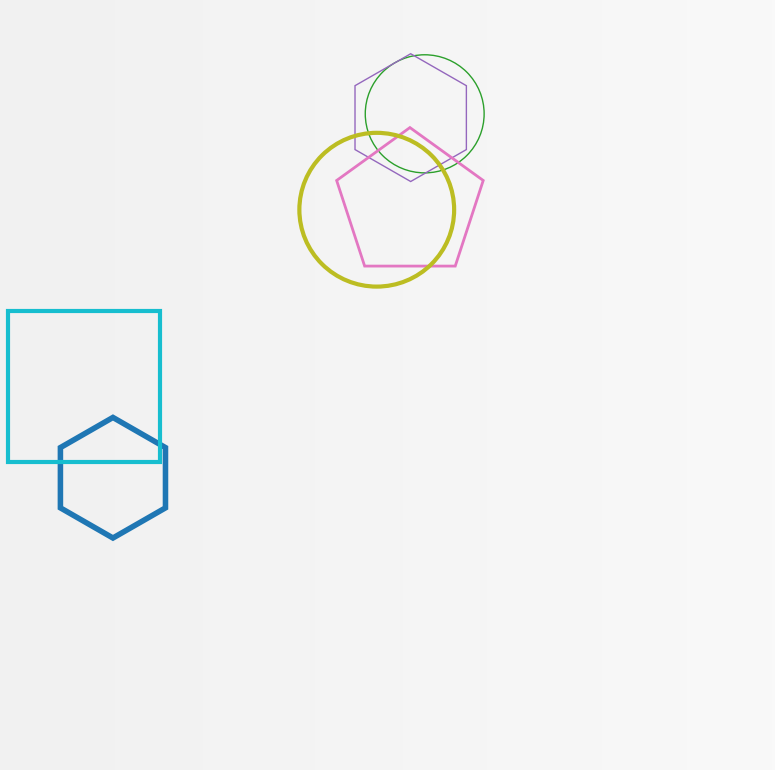[{"shape": "hexagon", "thickness": 2, "radius": 0.39, "center": [0.146, 0.38]}, {"shape": "circle", "thickness": 0.5, "radius": 0.38, "center": [0.548, 0.852]}, {"shape": "hexagon", "thickness": 0.5, "radius": 0.41, "center": [0.53, 0.847]}, {"shape": "pentagon", "thickness": 1, "radius": 0.5, "center": [0.529, 0.735]}, {"shape": "circle", "thickness": 1.5, "radius": 0.5, "center": [0.486, 0.728]}, {"shape": "square", "thickness": 1.5, "radius": 0.49, "center": [0.108, 0.498]}]